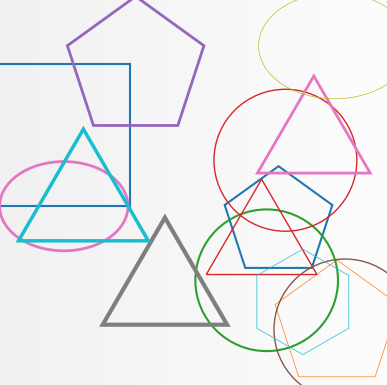[{"shape": "pentagon", "thickness": 1.5, "radius": 0.73, "center": [0.719, 0.422]}, {"shape": "square", "thickness": 1.5, "radius": 0.93, "center": [0.149, 0.649]}, {"shape": "pentagon", "thickness": 0.5, "radius": 0.84, "center": [0.87, 0.157]}, {"shape": "circle", "thickness": 1.5, "radius": 0.92, "center": [0.688, 0.272]}, {"shape": "circle", "thickness": 1, "radius": 0.92, "center": [0.737, 0.584]}, {"shape": "triangle", "thickness": 1, "radius": 0.83, "center": [0.675, 0.369]}, {"shape": "pentagon", "thickness": 2, "radius": 0.93, "center": [0.35, 0.824]}, {"shape": "circle", "thickness": 1, "radius": 0.92, "center": [0.89, 0.144]}, {"shape": "triangle", "thickness": 2, "radius": 0.84, "center": [0.81, 0.634]}, {"shape": "oval", "thickness": 2, "radius": 0.83, "center": [0.165, 0.464]}, {"shape": "triangle", "thickness": 3, "radius": 0.93, "center": [0.426, 0.249]}, {"shape": "oval", "thickness": 0.5, "radius": 0.98, "center": [0.864, 0.881]}, {"shape": "hexagon", "thickness": 0.5, "radius": 0.69, "center": [0.781, 0.216]}, {"shape": "triangle", "thickness": 2.5, "radius": 0.97, "center": [0.215, 0.471]}]